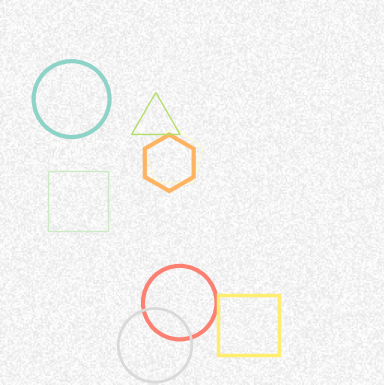[{"shape": "circle", "thickness": 3, "radius": 0.49, "center": [0.186, 0.743]}, {"shape": "pentagon", "thickness": 0.5, "radius": 0.4, "center": [0.452, 0.59]}, {"shape": "circle", "thickness": 3, "radius": 0.48, "center": [0.467, 0.214]}, {"shape": "hexagon", "thickness": 3, "radius": 0.37, "center": [0.44, 0.577]}, {"shape": "triangle", "thickness": 1, "radius": 0.36, "center": [0.405, 0.687]}, {"shape": "circle", "thickness": 2, "radius": 0.48, "center": [0.403, 0.103]}, {"shape": "square", "thickness": 1, "radius": 0.39, "center": [0.202, 0.478]}, {"shape": "square", "thickness": 2.5, "radius": 0.39, "center": [0.645, 0.157]}]